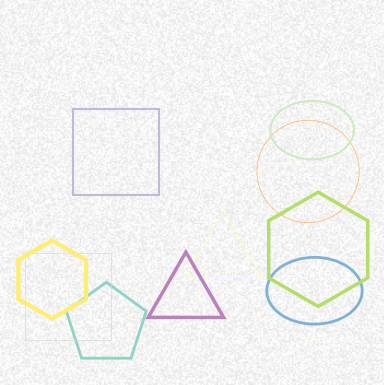[{"shape": "pentagon", "thickness": 2, "radius": 0.55, "center": [0.276, 0.158]}, {"shape": "triangle", "thickness": 0.5, "radius": 0.58, "center": [0.581, 0.337]}, {"shape": "square", "thickness": 1.5, "radius": 0.56, "center": [0.301, 0.604]}, {"shape": "oval", "thickness": 2, "radius": 0.62, "center": [0.817, 0.245]}, {"shape": "circle", "thickness": 0.5, "radius": 0.66, "center": [0.8, 0.555]}, {"shape": "hexagon", "thickness": 2.5, "radius": 0.74, "center": [0.826, 0.352]}, {"shape": "square", "thickness": 0.5, "radius": 0.56, "center": [0.177, 0.229]}, {"shape": "triangle", "thickness": 2.5, "radius": 0.57, "center": [0.483, 0.232]}, {"shape": "oval", "thickness": 1.5, "radius": 0.54, "center": [0.811, 0.662]}, {"shape": "hexagon", "thickness": 3, "radius": 0.51, "center": [0.136, 0.274]}]